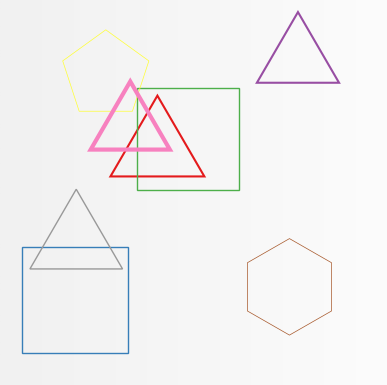[{"shape": "triangle", "thickness": 1.5, "radius": 0.7, "center": [0.406, 0.612]}, {"shape": "square", "thickness": 1, "radius": 0.69, "center": [0.194, 0.22]}, {"shape": "square", "thickness": 1, "radius": 0.66, "center": [0.485, 0.638]}, {"shape": "triangle", "thickness": 1.5, "radius": 0.61, "center": [0.769, 0.846]}, {"shape": "pentagon", "thickness": 0.5, "radius": 0.58, "center": [0.273, 0.806]}, {"shape": "hexagon", "thickness": 0.5, "radius": 0.63, "center": [0.747, 0.255]}, {"shape": "triangle", "thickness": 3, "radius": 0.59, "center": [0.336, 0.67]}, {"shape": "triangle", "thickness": 1, "radius": 0.69, "center": [0.197, 0.37]}]